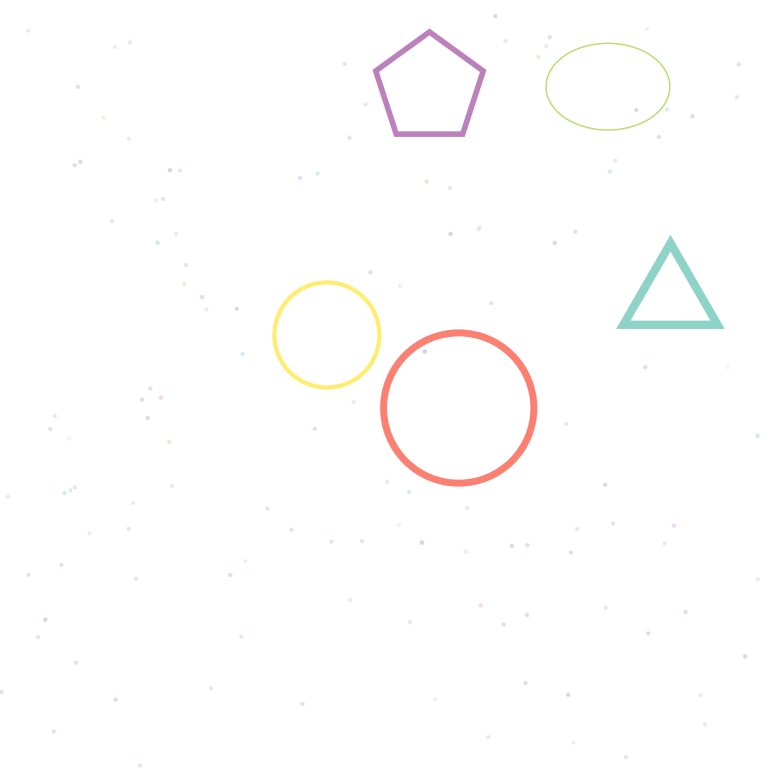[{"shape": "triangle", "thickness": 3, "radius": 0.35, "center": [0.871, 0.614]}, {"shape": "circle", "thickness": 2.5, "radius": 0.49, "center": [0.596, 0.47]}, {"shape": "oval", "thickness": 0.5, "radius": 0.4, "center": [0.79, 0.887]}, {"shape": "pentagon", "thickness": 2, "radius": 0.37, "center": [0.558, 0.885]}, {"shape": "circle", "thickness": 1.5, "radius": 0.34, "center": [0.425, 0.565]}]